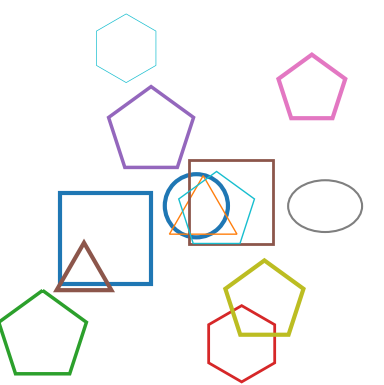[{"shape": "square", "thickness": 3, "radius": 0.59, "center": [0.274, 0.38]}, {"shape": "circle", "thickness": 3, "radius": 0.41, "center": [0.51, 0.466]}, {"shape": "triangle", "thickness": 1, "radius": 0.51, "center": [0.528, 0.442]}, {"shape": "pentagon", "thickness": 2.5, "radius": 0.6, "center": [0.111, 0.126]}, {"shape": "hexagon", "thickness": 2, "radius": 0.5, "center": [0.628, 0.107]}, {"shape": "pentagon", "thickness": 2.5, "radius": 0.58, "center": [0.392, 0.659]}, {"shape": "square", "thickness": 2, "radius": 0.55, "center": [0.6, 0.475]}, {"shape": "triangle", "thickness": 3, "radius": 0.41, "center": [0.218, 0.287]}, {"shape": "pentagon", "thickness": 3, "radius": 0.46, "center": [0.81, 0.767]}, {"shape": "oval", "thickness": 1.5, "radius": 0.48, "center": [0.844, 0.465]}, {"shape": "pentagon", "thickness": 3, "radius": 0.53, "center": [0.687, 0.217]}, {"shape": "hexagon", "thickness": 0.5, "radius": 0.45, "center": [0.328, 0.875]}, {"shape": "pentagon", "thickness": 1, "radius": 0.52, "center": [0.563, 0.451]}]